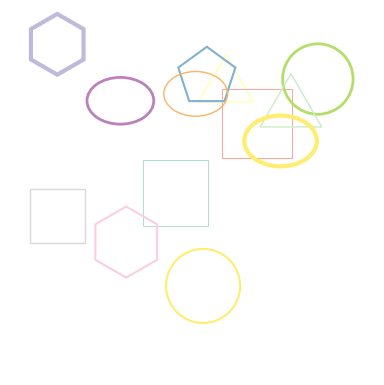[{"shape": "square", "thickness": 0.5, "radius": 0.43, "center": [0.456, 0.499]}, {"shape": "triangle", "thickness": 1, "radius": 0.41, "center": [0.587, 0.776]}, {"shape": "hexagon", "thickness": 3, "radius": 0.39, "center": [0.149, 0.885]}, {"shape": "square", "thickness": 0.5, "radius": 0.45, "center": [0.668, 0.679]}, {"shape": "pentagon", "thickness": 1.5, "radius": 0.39, "center": [0.537, 0.8]}, {"shape": "oval", "thickness": 1, "radius": 0.41, "center": [0.508, 0.756]}, {"shape": "circle", "thickness": 2, "radius": 0.46, "center": [0.826, 0.795]}, {"shape": "hexagon", "thickness": 1.5, "radius": 0.46, "center": [0.328, 0.371]}, {"shape": "square", "thickness": 1, "radius": 0.35, "center": [0.149, 0.44]}, {"shape": "oval", "thickness": 2, "radius": 0.43, "center": [0.313, 0.738]}, {"shape": "triangle", "thickness": 1, "radius": 0.46, "center": [0.756, 0.716]}, {"shape": "circle", "thickness": 1.5, "radius": 0.48, "center": [0.527, 0.257]}, {"shape": "oval", "thickness": 3, "radius": 0.47, "center": [0.729, 0.634]}]